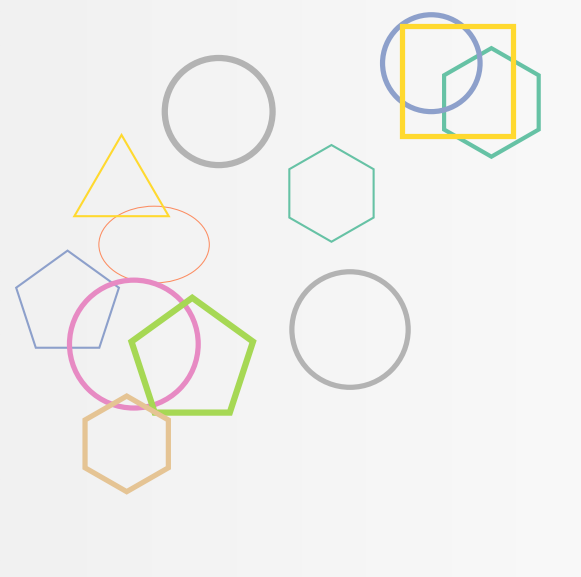[{"shape": "hexagon", "thickness": 2, "radius": 0.47, "center": [0.845, 0.822]}, {"shape": "hexagon", "thickness": 1, "radius": 0.42, "center": [0.57, 0.664]}, {"shape": "oval", "thickness": 0.5, "radius": 0.48, "center": [0.265, 0.576]}, {"shape": "pentagon", "thickness": 1, "radius": 0.46, "center": [0.116, 0.472]}, {"shape": "circle", "thickness": 2.5, "radius": 0.42, "center": [0.742, 0.89]}, {"shape": "circle", "thickness": 2.5, "radius": 0.55, "center": [0.23, 0.403]}, {"shape": "pentagon", "thickness": 3, "radius": 0.55, "center": [0.331, 0.374]}, {"shape": "triangle", "thickness": 1, "radius": 0.47, "center": [0.209, 0.672]}, {"shape": "square", "thickness": 2.5, "radius": 0.48, "center": [0.787, 0.859]}, {"shape": "hexagon", "thickness": 2.5, "radius": 0.41, "center": [0.218, 0.231]}, {"shape": "circle", "thickness": 3, "radius": 0.46, "center": [0.376, 0.806]}, {"shape": "circle", "thickness": 2.5, "radius": 0.5, "center": [0.602, 0.429]}]